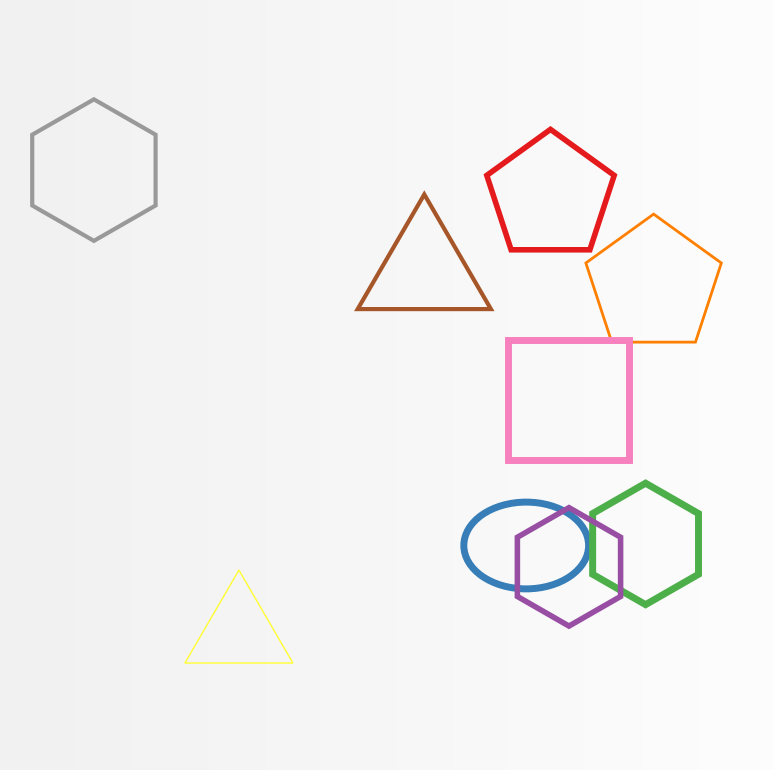[{"shape": "pentagon", "thickness": 2, "radius": 0.43, "center": [0.71, 0.746]}, {"shape": "oval", "thickness": 2.5, "radius": 0.4, "center": [0.679, 0.292]}, {"shape": "hexagon", "thickness": 2.5, "radius": 0.39, "center": [0.833, 0.294]}, {"shape": "hexagon", "thickness": 2, "radius": 0.38, "center": [0.734, 0.264]}, {"shape": "pentagon", "thickness": 1, "radius": 0.46, "center": [0.843, 0.63]}, {"shape": "triangle", "thickness": 0.5, "radius": 0.4, "center": [0.308, 0.179]}, {"shape": "triangle", "thickness": 1.5, "radius": 0.5, "center": [0.547, 0.648]}, {"shape": "square", "thickness": 2.5, "radius": 0.39, "center": [0.734, 0.48]}, {"shape": "hexagon", "thickness": 1.5, "radius": 0.46, "center": [0.121, 0.779]}]